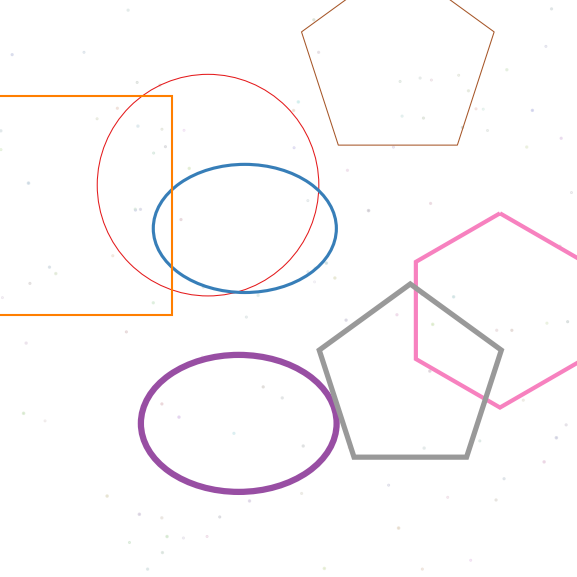[{"shape": "circle", "thickness": 0.5, "radius": 0.96, "center": [0.36, 0.679]}, {"shape": "oval", "thickness": 1.5, "radius": 0.79, "center": [0.424, 0.604]}, {"shape": "oval", "thickness": 3, "radius": 0.85, "center": [0.413, 0.266]}, {"shape": "square", "thickness": 1, "radius": 0.95, "center": [0.108, 0.643]}, {"shape": "pentagon", "thickness": 0.5, "radius": 0.88, "center": [0.689, 0.89]}, {"shape": "hexagon", "thickness": 2, "radius": 0.84, "center": [0.866, 0.462]}, {"shape": "pentagon", "thickness": 2.5, "radius": 0.83, "center": [0.71, 0.342]}]